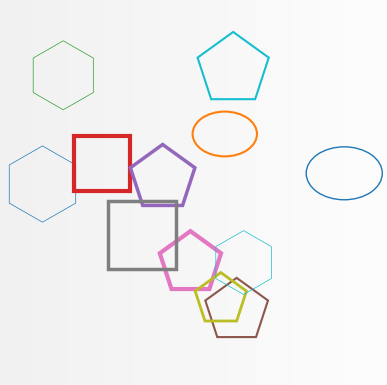[{"shape": "oval", "thickness": 1, "radius": 0.49, "center": [0.888, 0.55]}, {"shape": "hexagon", "thickness": 0.5, "radius": 0.5, "center": [0.11, 0.522]}, {"shape": "oval", "thickness": 1.5, "radius": 0.42, "center": [0.58, 0.652]}, {"shape": "hexagon", "thickness": 0.5, "radius": 0.45, "center": [0.163, 0.804]}, {"shape": "square", "thickness": 3, "radius": 0.36, "center": [0.263, 0.575]}, {"shape": "pentagon", "thickness": 2.5, "radius": 0.44, "center": [0.42, 0.537]}, {"shape": "pentagon", "thickness": 1.5, "radius": 0.43, "center": [0.611, 0.193]}, {"shape": "pentagon", "thickness": 3, "radius": 0.42, "center": [0.491, 0.317]}, {"shape": "square", "thickness": 2.5, "radius": 0.44, "center": [0.366, 0.389]}, {"shape": "pentagon", "thickness": 2, "radius": 0.35, "center": [0.57, 0.223]}, {"shape": "pentagon", "thickness": 1.5, "radius": 0.48, "center": [0.602, 0.82]}, {"shape": "hexagon", "thickness": 0.5, "radius": 0.41, "center": [0.629, 0.318]}]